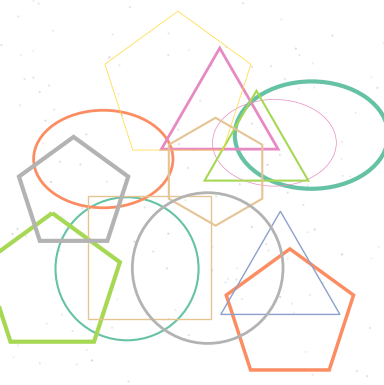[{"shape": "oval", "thickness": 3, "radius": 1.0, "center": [0.809, 0.649]}, {"shape": "circle", "thickness": 1.5, "radius": 0.93, "center": [0.33, 0.302]}, {"shape": "pentagon", "thickness": 2.5, "radius": 0.87, "center": [0.753, 0.18]}, {"shape": "oval", "thickness": 2, "radius": 0.9, "center": [0.268, 0.587]}, {"shape": "triangle", "thickness": 1, "radius": 0.89, "center": [0.728, 0.273]}, {"shape": "triangle", "thickness": 2, "radius": 0.87, "center": [0.571, 0.7]}, {"shape": "oval", "thickness": 0.5, "radius": 0.8, "center": [0.713, 0.629]}, {"shape": "triangle", "thickness": 1.5, "radius": 0.78, "center": [0.666, 0.609]}, {"shape": "pentagon", "thickness": 3, "radius": 0.92, "center": [0.136, 0.262]}, {"shape": "pentagon", "thickness": 0.5, "radius": 1.0, "center": [0.462, 0.772]}, {"shape": "square", "thickness": 1, "radius": 0.79, "center": [0.389, 0.331]}, {"shape": "hexagon", "thickness": 1.5, "radius": 0.7, "center": [0.56, 0.554]}, {"shape": "circle", "thickness": 2, "radius": 0.98, "center": [0.539, 0.304]}, {"shape": "pentagon", "thickness": 3, "radius": 0.75, "center": [0.191, 0.495]}]